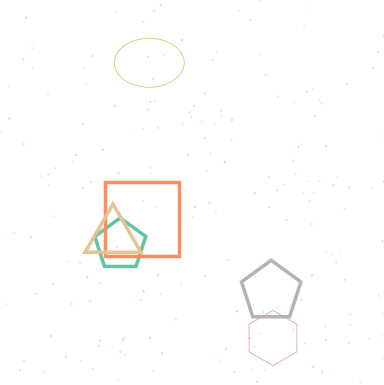[{"shape": "pentagon", "thickness": 2.5, "radius": 0.35, "center": [0.312, 0.364]}, {"shape": "square", "thickness": 2.5, "radius": 0.48, "center": [0.369, 0.432]}, {"shape": "hexagon", "thickness": 0.5, "radius": 0.36, "center": [0.709, 0.122]}, {"shape": "oval", "thickness": 0.5, "radius": 0.45, "center": [0.388, 0.837]}, {"shape": "triangle", "thickness": 2.5, "radius": 0.42, "center": [0.294, 0.387]}, {"shape": "pentagon", "thickness": 2.5, "radius": 0.41, "center": [0.704, 0.243]}]